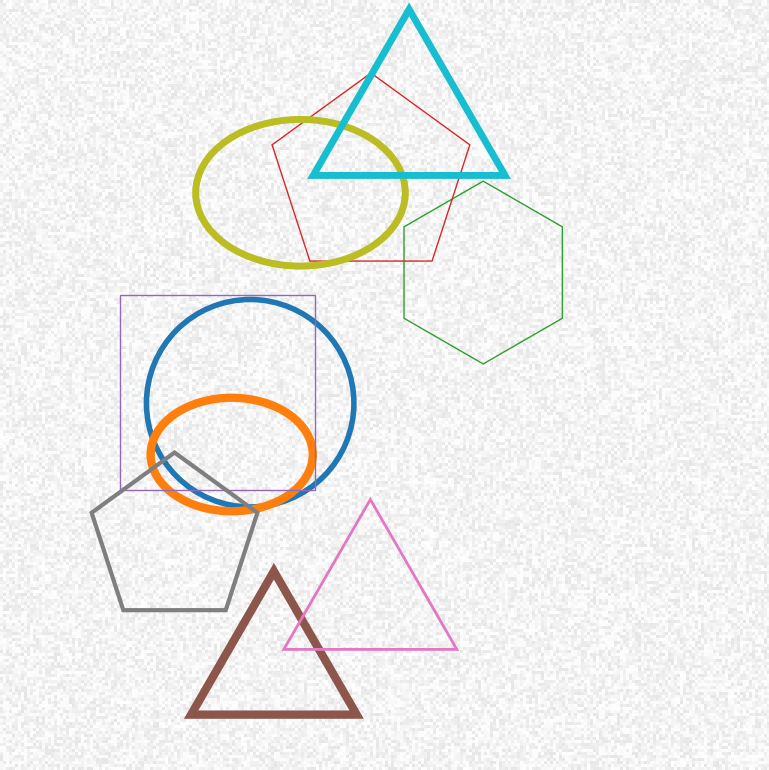[{"shape": "circle", "thickness": 2, "radius": 0.67, "center": [0.325, 0.476]}, {"shape": "oval", "thickness": 3, "radius": 0.53, "center": [0.301, 0.41]}, {"shape": "hexagon", "thickness": 0.5, "radius": 0.59, "center": [0.628, 0.646]}, {"shape": "pentagon", "thickness": 0.5, "radius": 0.68, "center": [0.482, 0.77]}, {"shape": "square", "thickness": 0.5, "radius": 0.63, "center": [0.283, 0.49]}, {"shape": "triangle", "thickness": 3, "radius": 0.62, "center": [0.356, 0.134]}, {"shape": "triangle", "thickness": 1, "radius": 0.65, "center": [0.481, 0.222]}, {"shape": "pentagon", "thickness": 1.5, "radius": 0.57, "center": [0.227, 0.299]}, {"shape": "oval", "thickness": 2.5, "radius": 0.68, "center": [0.39, 0.75]}, {"shape": "triangle", "thickness": 2.5, "radius": 0.72, "center": [0.531, 0.844]}]